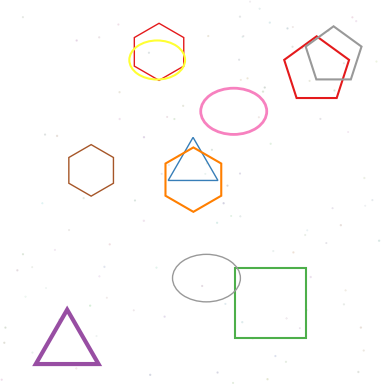[{"shape": "hexagon", "thickness": 1, "radius": 0.37, "center": [0.413, 0.865]}, {"shape": "pentagon", "thickness": 1.5, "radius": 0.44, "center": [0.822, 0.817]}, {"shape": "triangle", "thickness": 1, "radius": 0.37, "center": [0.501, 0.569]}, {"shape": "square", "thickness": 1.5, "radius": 0.46, "center": [0.703, 0.213]}, {"shape": "triangle", "thickness": 3, "radius": 0.47, "center": [0.174, 0.102]}, {"shape": "hexagon", "thickness": 1.5, "radius": 0.42, "center": [0.502, 0.533]}, {"shape": "oval", "thickness": 1.5, "radius": 0.36, "center": [0.408, 0.844]}, {"shape": "hexagon", "thickness": 1, "radius": 0.33, "center": [0.237, 0.557]}, {"shape": "oval", "thickness": 2, "radius": 0.43, "center": [0.607, 0.711]}, {"shape": "pentagon", "thickness": 1.5, "radius": 0.38, "center": [0.866, 0.855]}, {"shape": "oval", "thickness": 1, "radius": 0.44, "center": [0.536, 0.278]}]